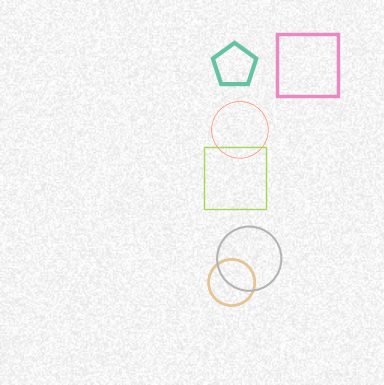[{"shape": "pentagon", "thickness": 3, "radius": 0.3, "center": [0.609, 0.83]}, {"shape": "circle", "thickness": 0.5, "radius": 0.37, "center": [0.623, 0.663]}, {"shape": "square", "thickness": 2.5, "radius": 0.4, "center": [0.799, 0.831]}, {"shape": "square", "thickness": 1, "radius": 0.4, "center": [0.611, 0.537]}, {"shape": "circle", "thickness": 2, "radius": 0.3, "center": [0.602, 0.266]}, {"shape": "circle", "thickness": 1.5, "radius": 0.42, "center": [0.647, 0.328]}]